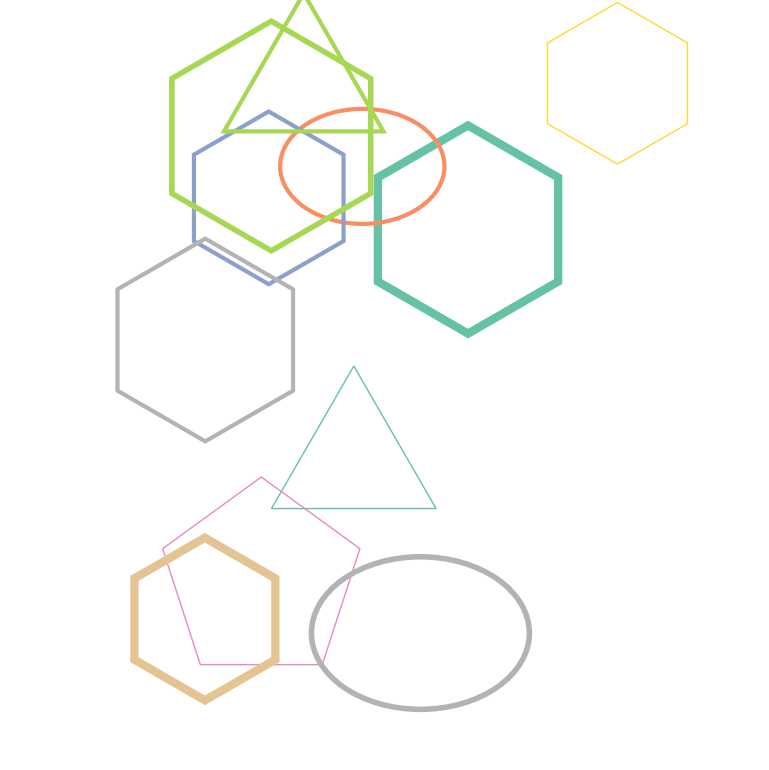[{"shape": "triangle", "thickness": 0.5, "radius": 0.62, "center": [0.459, 0.401]}, {"shape": "hexagon", "thickness": 3, "radius": 0.68, "center": [0.608, 0.702]}, {"shape": "oval", "thickness": 1.5, "radius": 0.53, "center": [0.471, 0.784]}, {"shape": "hexagon", "thickness": 1.5, "radius": 0.56, "center": [0.349, 0.743]}, {"shape": "pentagon", "thickness": 0.5, "radius": 0.67, "center": [0.339, 0.246]}, {"shape": "triangle", "thickness": 1.5, "radius": 0.6, "center": [0.394, 0.889]}, {"shape": "hexagon", "thickness": 2, "radius": 0.75, "center": [0.352, 0.823]}, {"shape": "hexagon", "thickness": 0.5, "radius": 0.52, "center": [0.802, 0.892]}, {"shape": "hexagon", "thickness": 3, "radius": 0.53, "center": [0.266, 0.196]}, {"shape": "hexagon", "thickness": 1.5, "radius": 0.66, "center": [0.267, 0.558]}, {"shape": "oval", "thickness": 2, "radius": 0.71, "center": [0.546, 0.178]}]